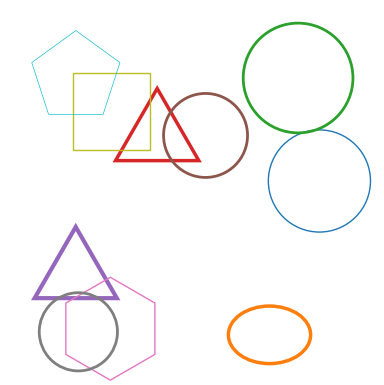[{"shape": "circle", "thickness": 1, "radius": 0.66, "center": [0.83, 0.53]}, {"shape": "oval", "thickness": 2.5, "radius": 0.53, "center": [0.7, 0.13]}, {"shape": "circle", "thickness": 2, "radius": 0.71, "center": [0.774, 0.797]}, {"shape": "triangle", "thickness": 2.5, "radius": 0.62, "center": [0.408, 0.645]}, {"shape": "triangle", "thickness": 3, "radius": 0.62, "center": [0.197, 0.287]}, {"shape": "circle", "thickness": 2, "radius": 0.55, "center": [0.534, 0.648]}, {"shape": "hexagon", "thickness": 1, "radius": 0.67, "center": [0.287, 0.146]}, {"shape": "circle", "thickness": 2, "radius": 0.51, "center": [0.204, 0.138]}, {"shape": "square", "thickness": 1, "radius": 0.5, "center": [0.29, 0.711]}, {"shape": "pentagon", "thickness": 0.5, "radius": 0.6, "center": [0.197, 0.8]}]